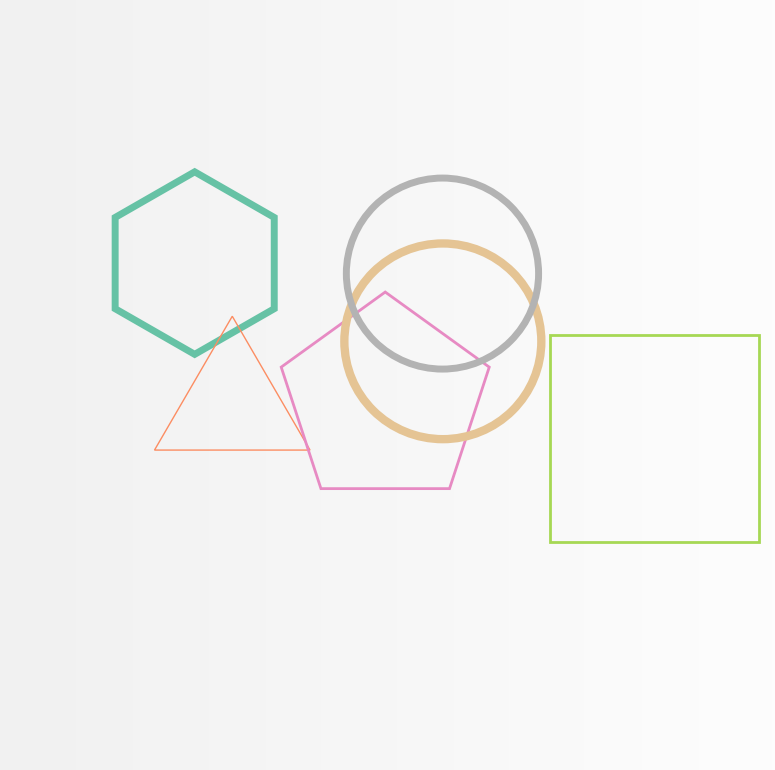[{"shape": "hexagon", "thickness": 2.5, "radius": 0.59, "center": [0.251, 0.658]}, {"shape": "triangle", "thickness": 0.5, "radius": 0.58, "center": [0.3, 0.473]}, {"shape": "pentagon", "thickness": 1, "radius": 0.71, "center": [0.497, 0.48]}, {"shape": "square", "thickness": 1, "radius": 0.67, "center": [0.844, 0.431]}, {"shape": "circle", "thickness": 3, "radius": 0.64, "center": [0.571, 0.557]}, {"shape": "circle", "thickness": 2.5, "radius": 0.62, "center": [0.571, 0.645]}]